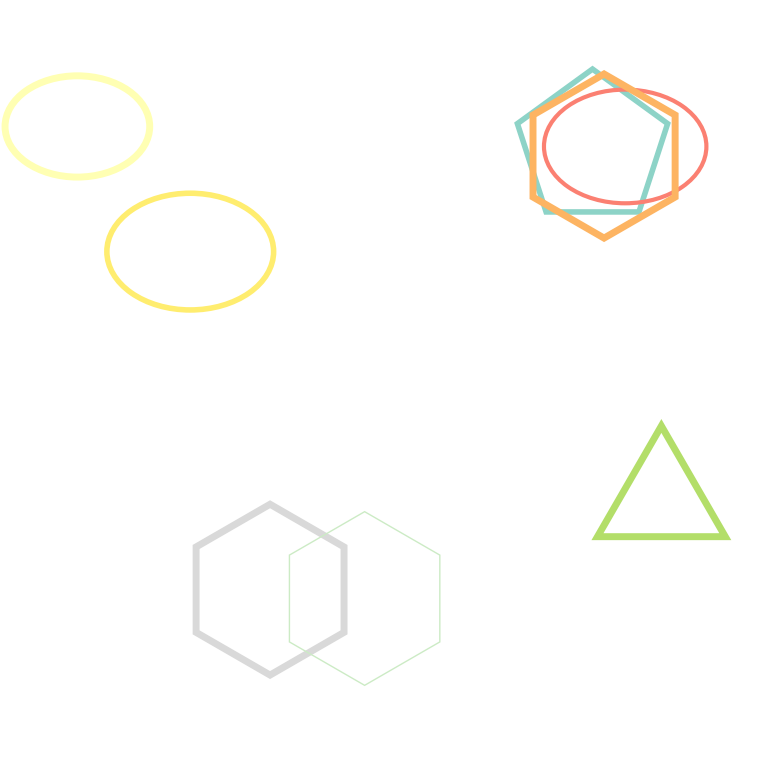[{"shape": "pentagon", "thickness": 2, "radius": 0.51, "center": [0.77, 0.808]}, {"shape": "oval", "thickness": 2.5, "radius": 0.47, "center": [0.1, 0.836]}, {"shape": "oval", "thickness": 1.5, "radius": 0.53, "center": [0.812, 0.81]}, {"shape": "hexagon", "thickness": 2.5, "radius": 0.53, "center": [0.785, 0.797]}, {"shape": "triangle", "thickness": 2.5, "radius": 0.48, "center": [0.859, 0.351]}, {"shape": "hexagon", "thickness": 2.5, "radius": 0.55, "center": [0.351, 0.234]}, {"shape": "hexagon", "thickness": 0.5, "radius": 0.56, "center": [0.474, 0.223]}, {"shape": "oval", "thickness": 2, "radius": 0.54, "center": [0.247, 0.673]}]